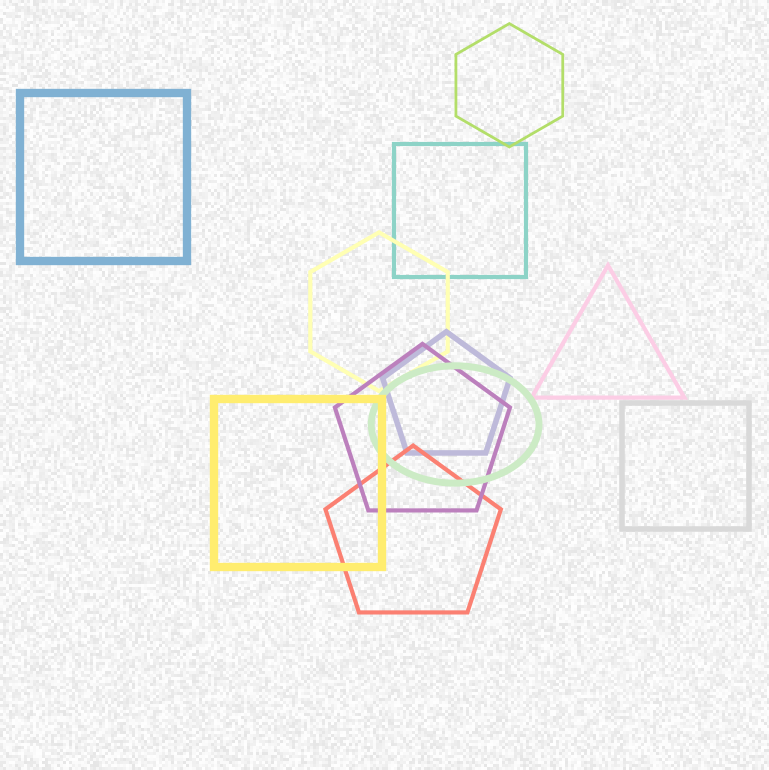[{"shape": "square", "thickness": 1.5, "radius": 0.43, "center": [0.597, 0.727]}, {"shape": "hexagon", "thickness": 1.5, "radius": 0.52, "center": [0.492, 0.595]}, {"shape": "pentagon", "thickness": 2, "radius": 0.44, "center": [0.58, 0.482]}, {"shape": "pentagon", "thickness": 1.5, "radius": 0.6, "center": [0.537, 0.302]}, {"shape": "square", "thickness": 3, "radius": 0.54, "center": [0.134, 0.77]}, {"shape": "hexagon", "thickness": 1, "radius": 0.4, "center": [0.661, 0.889]}, {"shape": "triangle", "thickness": 1.5, "radius": 0.57, "center": [0.79, 0.541]}, {"shape": "square", "thickness": 2, "radius": 0.41, "center": [0.89, 0.395]}, {"shape": "pentagon", "thickness": 1.5, "radius": 0.6, "center": [0.549, 0.434]}, {"shape": "oval", "thickness": 2.5, "radius": 0.54, "center": [0.591, 0.449]}, {"shape": "square", "thickness": 3, "radius": 0.55, "center": [0.387, 0.373]}]